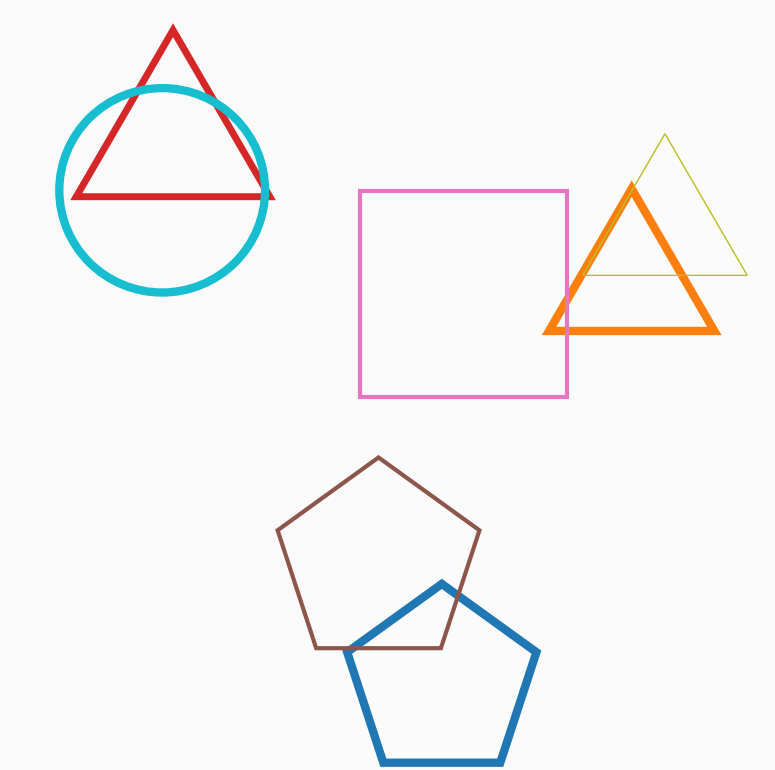[{"shape": "pentagon", "thickness": 3, "radius": 0.64, "center": [0.57, 0.113]}, {"shape": "triangle", "thickness": 3, "radius": 0.62, "center": [0.815, 0.632]}, {"shape": "triangle", "thickness": 2.5, "radius": 0.72, "center": [0.223, 0.817]}, {"shape": "pentagon", "thickness": 1.5, "radius": 0.68, "center": [0.488, 0.269]}, {"shape": "square", "thickness": 1.5, "radius": 0.67, "center": [0.599, 0.618]}, {"shape": "triangle", "thickness": 0.5, "radius": 0.61, "center": [0.858, 0.704]}, {"shape": "circle", "thickness": 3, "radius": 0.66, "center": [0.209, 0.753]}]